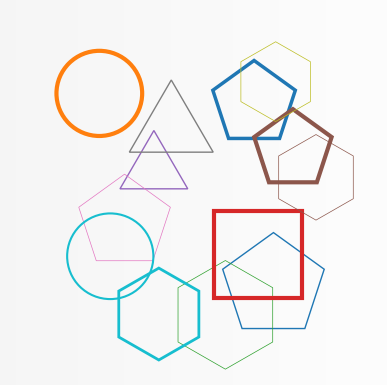[{"shape": "pentagon", "thickness": 2.5, "radius": 0.56, "center": [0.656, 0.731]}, {"shape": "pentagon", "thickness": 1, "radius": 0.69, "center": [0.706, 0.258]}, {"shape": "circle", "thickness": 3, "radius": 0.55, "center": [0.256, 0.757]}, {"shape": "hexagon", "thickness": 0.5, "radius": 0.71, "center": [0.582, 0.182]}, {"shape": "square", "thickness": 3, "radius": 0.56, "center": [0.666, 0.34]}, {"shape": "triangle", "thickness": 1, "radius": 0.5, "center": [0.397, 0.56]}, {"shape": "hexagon", "thickness": 0.5, "radius": 0.56, "center": [0.815, 0.539]}, {"shape": "pentagon", "thickness": 3, "radius": 0.53, "center": [0.756, 0.611]}, {"shape": "pentagon", "thickness": 0.5, "radius": 0.62, "center": [0.321, 0.423]}, {"shape": "triangle", "thickness": 1, "radius": 0.62, "center": [0.442, 0.667]}, {"shape": "hexagon", "thickness": 0.5, "radius": 0.52, "center": [0.711, 0.788]}, {"shape": "circle", "thickness": 1.5, "radius": 0.56, "center": [0.285, 0.334]}, {"shape": "hexagon", "thickness": 2, "radius": 0.6, "center": [0.41, 0.184]}]